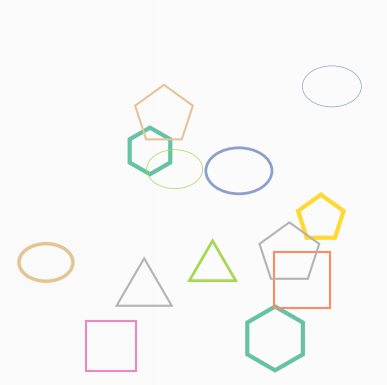[{"shape": "hexagon", "thickness": 3, "radius": 0.41, "center": [0.71, 0.121]}, {"shape": "hexagon", "thickness": 3, "radius": 0.3, "center": [0.387, 0.608]}, {"shape": "square", "thickness": 1.5, "radius": 0.36, "center": [0.779, 0.273]}, {"shape": "oval", "thickness": 0.5, "radius": 0.38, "center": [0.856, 0.776]}, {"shape": "oval", "thickness": 2, "radius": 0.43, "center": [0.617, 0.556]}, {"shape": "square", "thickness": 1.5, "radius": 0.33, "center": [0.286, 0.101]}, {"shape": "oval", "thickness": 0.5, "radius": 0.36, "center": [0.451, 0.561]}, {"shape": "triangle", "thickness": 2, "radius": 0.35, "center": [0.549, 0.305]}, {"shape": "pentagon", "thickness": 3, "radius": 0.31, "center": [0.828, 0.433]}, {"shape": "pentagon", "thickness": 1.5, "radius": 0.39, "center": [0.423, 0.701]}, {"shape": "oval", "thickness": 2.5, "radius": 0.35, "center": [0.119, 0.318]}, {"shape": "triangle", "thickness": 1.5, "radius": 0.41, "center": [0.372, 0.247]}, {"shape": "pentagon", "thickness": 1.5, "radius": 0.41, "center": [0.747, 0.341]}]